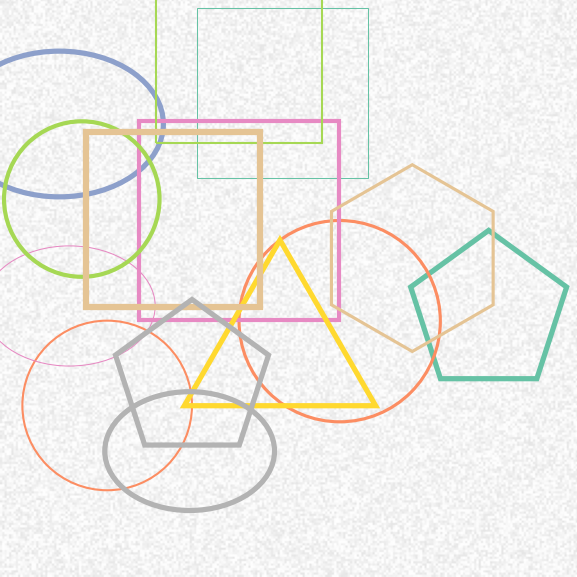[{"shape": "square", "thickness": 0.5, "radius": 0.74, "center": [0.489, 0.838]}, {"shape": "pentagon", "thickness": 2.5, "radius": 0.71, "center": [0.846, 0.458]}, {"shape": "circle", "thickness": 1.5, "radius": 0.87, "center": [0.588, 0.443]}, {"shape": "circle", "thickness": 1, "radius": 0.73, "center": [0.186, 0.297]}, {"shape": "oval", "thickness": 2.5, "radius": 0.9, "center": [0.103, 0.784]}, {"shape": "oval", "thickness": 0.5, "radius": 0.74, "center": [0.12, 0.469]}, {"shape": "square", "thickness": 2, "radius": 0.86, "center": [0.414, 0.617]}, {"shape": "square", "thickness": 1, "radius": 0.72, "center": [0.414, 0.896]}, {"shape": "circle", "thickness": 2, "radius": 0.67, "center": [0.142, 0.654]}, {"shape": "triangle", "thickness": 2.5, "radius": 0.96, "center": [0.485, 0.392]}, {"shape": "hexagon", "thickness": 1.5, "radius": 0.81, "center": [0.714, 0.552]}, {"shape": "square", "thickness": 3, "radius": 0.75, "center": [0.3, 0.619]}, {"shape": "pentagon", "thickness": 2.5, "radius": 0.7, "center": [0.332, 0.341]}, {"shape": "oval", "thickness": 2.5, "radius": 0.73, "center": [0.328, 0.218]}]